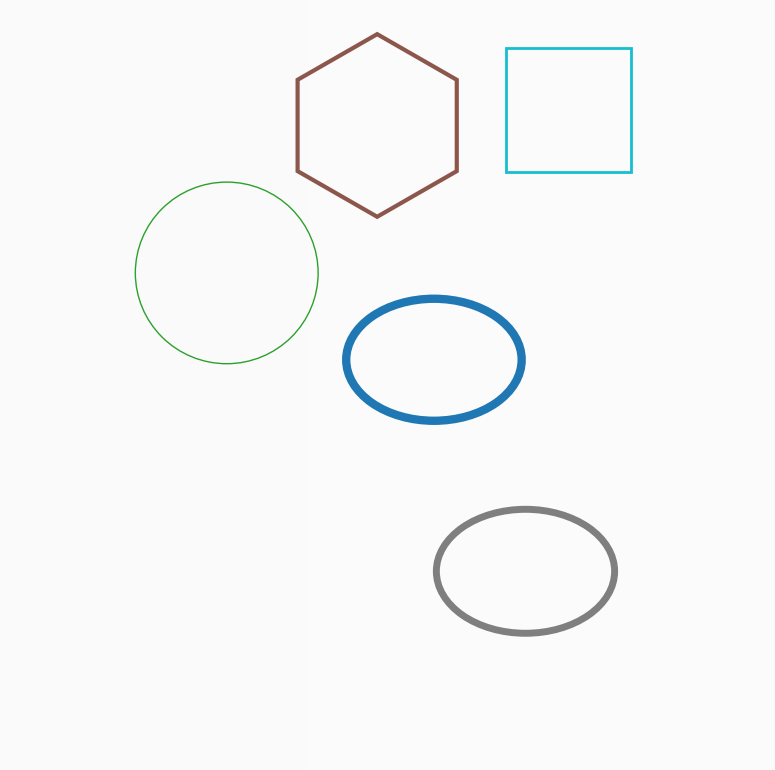[{"shape": "oval", "thickness": 3, "radius": 0.57, "center": [0.56, 0.533]}, {"shape": "circle", "thickness": 0.5, "radius": 0.59, "center": [0.293, 0.646]}, {"shape": "hexagon", "thickness": 1.5, "radius": 0.59, "center": [0.487, 0.837]}, {"shape": "oval", "thickness": 2.5, "radius": 0.58, "center": [0.678, 0.258]}, {"shape": "square", "thickness": 1, "radius": 0.4, "center": [0.733, 0.857]}]